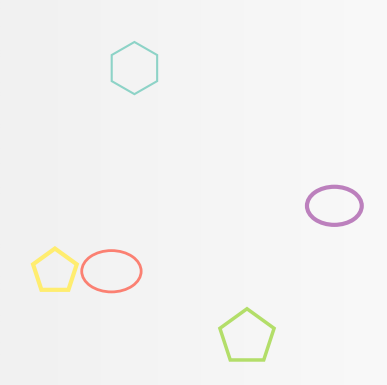[{"shape": "hexagon", "thickness": 1.5, "radius": 0.34, "center": [0.347, 0.823]}, {"shape": "oval", "thickness": 2, "radius": 0.38, "center": [0.288, 0.295]}, {"shape": "pentagon", "thickness": 2.5, "radius": 0.37, "center": [0.637, 0.124]}, {"shape": "oval", "thickness": 3, "radius": 0.35, "center": [0.863, 0.465]}, {"shape": "pentagon", "thickness": 3, "radius": 0.3, "center": [0.142, 0.295]}]